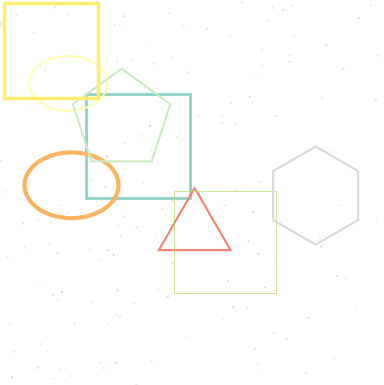[{"shape": "square", "thickness": 2, "radius": 0.68, "center": [0.359, 0.621]}, {"shape": "oval", "thickness": 1.5, "radius": 0.51, "center": [0.177, 0.783]}, {"shape": "triangle", "thickness": 1.5, "radius": 0.54, "center": [0.506, 0.404]}, {"shape": "oval", "thickness": 3, "radius": 0.61, "center": [0.186, 0.519]}, {"shape": "square", "thickness": 0.5, "radius": 0.66, "center": [0.583, 0.371]}, {"shape": "hexagon", "thickness": 1.5, "radius": 0.64, "center": [0.82, 0.492]}, {"shape": "pentagon", "thickness": 1.5, "radius": 0.67, "center": [0.316, 0.688]}, {"shape": "square", "thickness": 2.5, "radius": 0.61, "center": [0.132, 0.868]}]